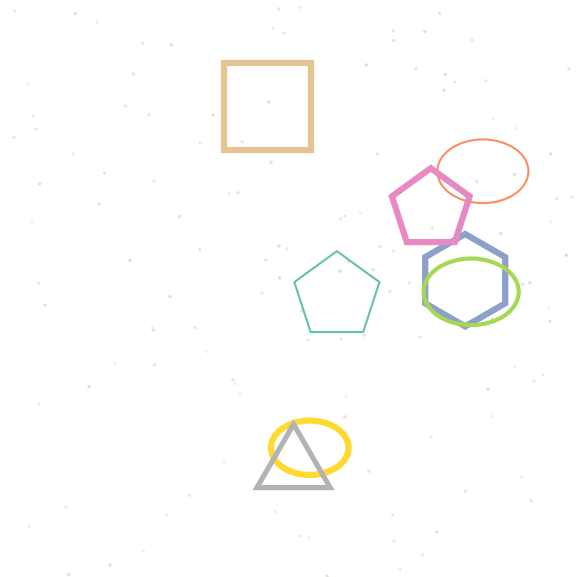[{"shape": "pentagon", "thickness": 1, "radius": 0.39, "center": [0.583, 0.487]}, {"shape": "oval", "thickness": 1, "radius": 0.39, "center": [0.836, 0.703]}, {"shape": "hexagon", "thickness": 3, "radius": 0.4, "center": [0.806, 0.514]}, {"shape": "pentagon", "thickness": 3, "radius": 0.35, "center": [0.746, 0.637]}, {"shape": "oval", "thickness": 2, "radius": 0.41, "center": [0.816, 0.494]}, {"shape": "oval", "thickness": 3, "radius": 0.34, "center": [0.536, 0.224]}, {"shape": "square", "thickness": 3, "radius": 0.38, "center": [0.463, 0.815]}, {"shape": "triangle", "thickness": 2.5, "radius": 0.37, "center": [0.508, 0.191]}]